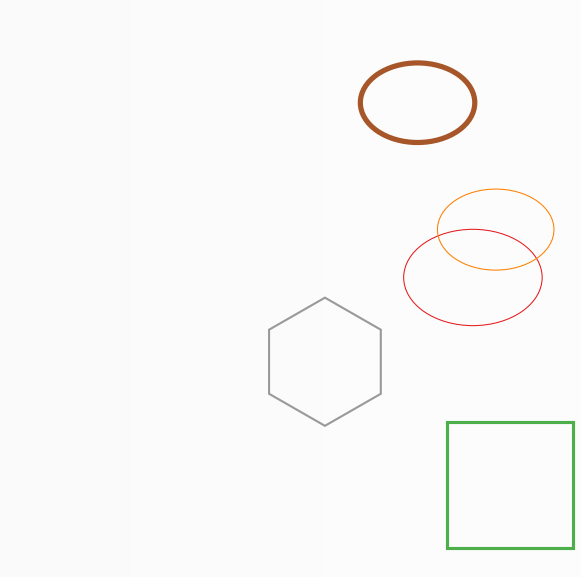[{"shape": "oval", "thickness": 0.5, "radius": 0.6, "center": [0.814, 0.519]}, {"shape": "square", "thickness": 1.5, "radius": 0.54, "center": [0.877, 0.159]}, {"shape": "oval", "thickness": 0.5, "radius": 0.5, "center": [0.853, 0.602]}, {"shape": "oval", "thickness": 2.5, "radius": 0.49, "center": [0.718, 0.821]}, {"shape": "hexagon", "thickness": 1, "radius": 0.55, "center": [0.559, 0.373]}]